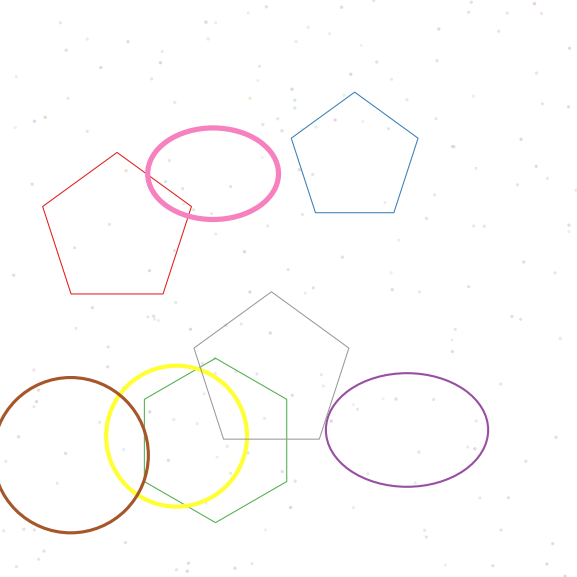[{"shape": "pentagon", "thickness": 0.5, "radius": 0.68, "center": [0.203, 0.6]}, {"shape": "pentagon", "thickness": 0.5, "radius": 0.58, "center": [0.614, 0.724]}, {"shape": "hexagon", "thickness": 0.5, "radius": 0.71, "center": [0.373, 0.236]}, {"shape": "oval", "thickness": 1, "radius": 0.7, "center": [0.705, 0.255]}, {"shape": "circle", "thickness": 2, "radius": 0.61, "center": [0.306, 0.244]}, {"shape": "circle", "thickness": 1.5, "radius": 0.67, "center": [0.122, 0.211]}, {"shape": "oval", "thickness": 2.5, "radius": 0.57, "center": [0.369, 0.698]}, {"shape": "pentagon", "thickness": 0.5, "radius": 0.71, "center": [0.47, 0.353]}]